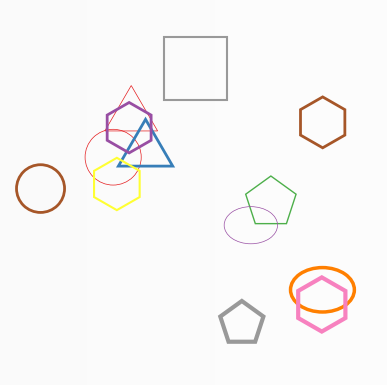[{"shape": "circle", "thickness": 0.5, "radius": 0.36, "center": [0.292, 0.592]}, {"shape": "triangle", "thickness": 0.5, "radius": 0.39, "center": [0.339, 0.699]}, {"shape": "triangle", "thickness": 2, "radius": 0.4, "center": [0.376, 0.609]}, {"shape": "pentagon", "thickness": 1, "radius": 0.34, "center": [0.699, 0.474]}, {"shape": "oval", "thickness": 0.5, "radius": 0.34, "center": [0.647, 0.415]}, {"shape": "hexagon", "thickness": 2, "radius": 0.33, "center": [0.333, 0.668]}, {"shape": "oval", "thickness": 2.5, "radius": 0.41, "center": [0.832, 0.247]}, {"shape": "hexagon", "thickness": 1.5, "radius": 0.34, "center": [0.302, 0.522]}, {"shape": "hexagon", "thickness": 2, "radius": 0.33, "center": [0.833, 0.682]}, {"shape": "circle", "thickness": 2, "radius": 0.31, "center": [0.105, 0.51]}, {"shape": "hexagon", "thickness": 3, "radius": 0.35, "center": [0.83, 0.209]}, {"shape": "square", "thickness": 1.5, "radius": 0.41, "center": [0.504, 0.821]}, {"shape": "pentagon", "thickness": 3, "radius": 0.29, "center": [0.624, 0.16]}]